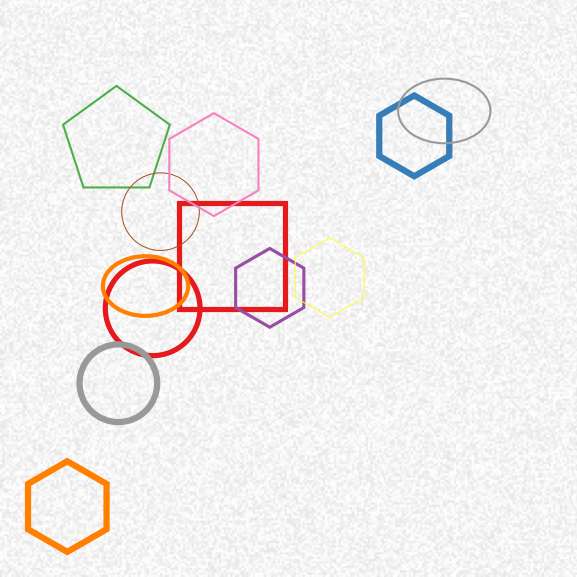[{"shape": "square", "thickness": 2.5, "radius": 0.46, "center": [0.402, 0.556]}, {"shape": "circle", "thickness": 2.5, "radius": 0.41, "center": [0.264, 0.465]}, {"shape": "hexagon", "thickness": 3, "radius": 0.35, "center": [0.717, 0.764]}, {"shape": "pentagon", "thickness": 1, "radius": 0.49, "center": [0.202, 0.753]}, {"shape": "hexagon", "thickness": 1.5, "radius": 0.34, "center": [0.467, 0.501]}, {"shape": "oval", "thickness": 2, "radius": 0.37, "center": [0.252, 0.504]}, {"shape": "hexagon", "thickness": 3, "radius": 0.39, "center": [0.117, 0.122]}, {"shape": "hexagon", "thickness": 0.5, "radius": 0.34, "center": [0.571, 0.518]}, {"shape": "circle", "thickness": 0.5, "radius": 0.34, "center": [0.278, 0.633]}, {"shape": "hexagon", "thickness": 1, "radius": 0.45, "center": [0.37, 0.714]}, {"shape": "oval", "thickness": 1, "radius": 0.4, "center": [0.769, 0.807]}, {"shape": "circle", "thickness": 3, "radius": 0.34, "center": [0.205, 0.336]}]